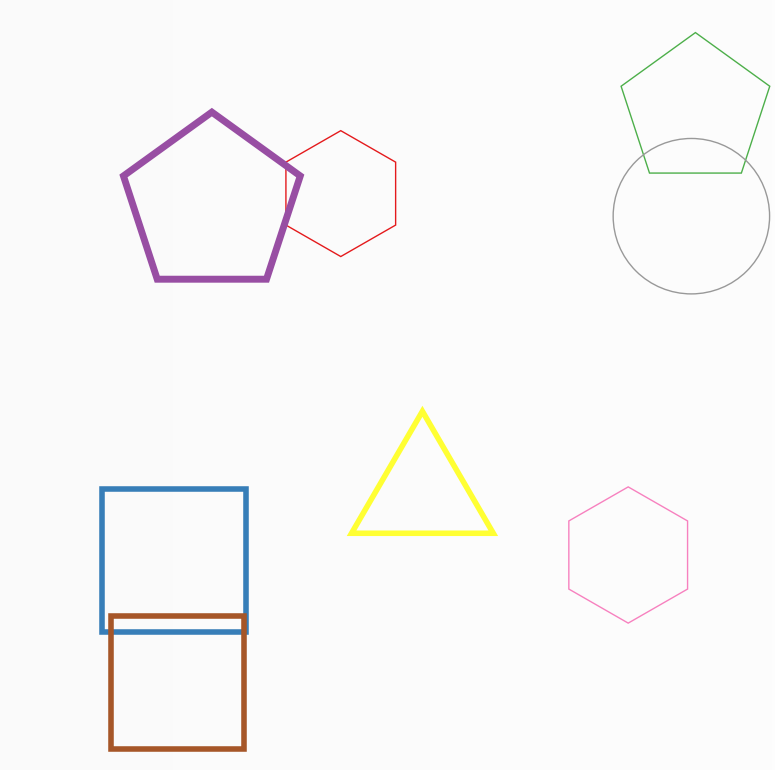[{"shape": "hexagon", "thickness": 0.5, "radius": 0.41, "center": [0.44, 0.749]}, {"shape": "square", "thickness": 2, "radius": 0.47, "center": [0.225, 0.272]}, {"shape": "pentagon", "thickness": 0.5, "radius": 0.5, "center": [0.897, 0.857]}, {"shape": "pentagon", "thickness": 2.5, "radius": 0.6, "center": [0.273, 0.734]}, {"shape": "triangle", "thickness": 2, "radius": 0.53, "center": [0.545, 0.36]}, {"shape": "square", "thickness": 2, "radius": 0.43, "center": [0.229, 0.114]}, {"shape": "hexagon", "thickness": 0.5, "radius": 0.44, "center": [0.811, 0.279]}, {"shape": "circle", "thickness": 0.5, "radius": 0.5, "center": [0.892, 0.719]}]